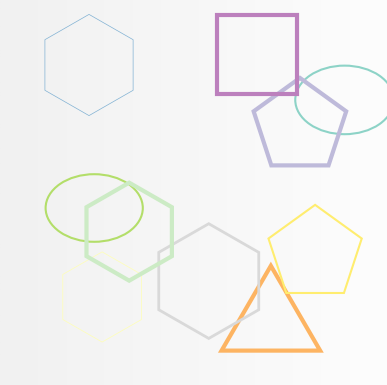[{"shape": "oval", "thickness": 1.5, "radius": 0.64, "center": [0.889, 0.74]}, {"shape": "hexagon", "thickness": 0.5, "radius": 0.59, "center": [0.264, 0.229]}, {"shape": "pentagon", "thickness": 3, "radius": 0.63, "center": [0.774, 0.672]}, {"shape": "hexagon", "thickness": 0.5, "radius": 0.66, "center": [0.23, 0.831]}, {"shape": "triangle", "thickness": 3, "radius": 0.73, "center": [0.699, 0.163]}, {"shape": "oval", "thickness": 1.5, "radius": 0.63, "center": [0.243, 0.46]}, {"shape": "hexagon", "thickness": 2, "radius": 0.74, "center": [0.539, 0.27]}, {"shape": "square", "thickness": 3, "radius": 0.51, "center": [0.663, 0.858]}, {"shape": "hexagon", "thickness": 3, "radius": 0.64, "center": [0.333, 0.398]}, {"shape": "pentagon", "thickness": 1.5, "radius": 0.63, "center": [0.813, 0.341]}]